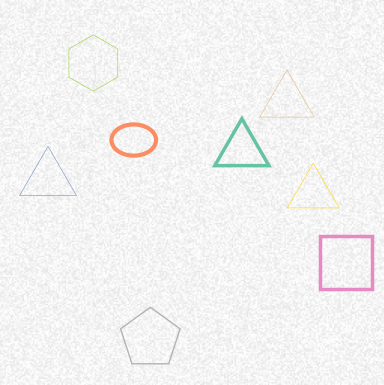[{"shape": "triangle", "thickness": 2.5, "radius": 0.41, "center": [0.628, 0.61]}, {"shape": "oval", "thickness": 3, "radius": 0.29, "center": [0.347, 0.636]}, {"shape": "triangle", "thickness": 0.5, "radius": 0.43, "center": [0.125, 0.535]}, {"shape": "square", "thickness": 2.5, "radius": 0.34, "center": [0.899, 0.318]}, {"shape": "hexagon", "thickness": 0.5, "radius": 0.37, "center": [0.242, 0.836]}, {"shape": "triangle", "thickness": 0.5, "radius": 0.39, "center": [0.814, 0.499]}, {"shape": "triangle", "thickness": 0.5, "radius": 0.41, "center": [0.745, 0.737]}, {"shape": "pentagon", "thickness": 1, "radius": 0.41, "center": [0.39, 0.121]}]